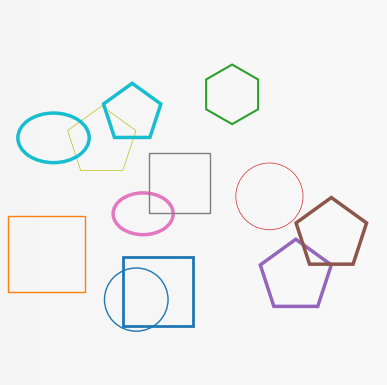[{"shape": "square", "thickness": 2, "radius": 0.45, "center": [0.408, 0.242]}, {"shape": "circle", "thickness": 1, "radius": 0.41, "center": [0.352, 0.222]}, {"shape": "square", "thickness": 1, "radius": 0.5, "center": [0.12, 0.34]}, {"shape": "hexagon", "thickness": 1.5, "radius": 0.39, "center": [0.599, 0.755]}, {"shape": "circle", "thickness": 0.5, "radius": 0.43, "center": [0.695, 0.49]}, {"shape": "pentagon", "thickness": 2.5, "radius": 0.48, "center": [0.763, 0.282]}, {"shape": "pentagon", "thickness": 2.5, "radius": 0.48, "center": [0.855, 0.391]}, {"shape": "oval", "thickness": 2.5, "radius": 0.39, "center": [0.369, 0.445]}, {"shape": "square", "thickness": 1, "radius": 0.39, "center": [0.464, 0.525]}, {"shape": "pentagon", "thickness": 0.5, "radius": 0.46, "center": [0.263, 0.632]}, {"shape": "oval", "thickness": 2.5, "radius": 0.46, "center": [0.138, 0.642]}, {"shape": "pentagon", "thickness": 2.5, "radius": 0.39, "center": [0.341, 0.706]}]